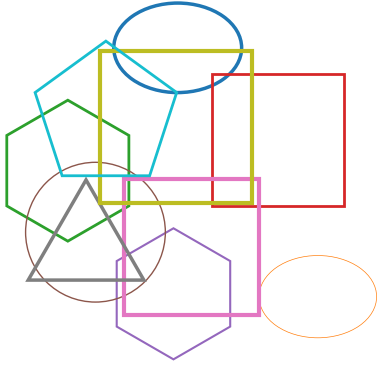[{"shape": "oval", "thickness": 2.5, "radius": 0.83, "center": [0.462, 0.876]}, {"shape": "oval", "thickness": 0.5, "radius": 0.76, "center": [0.826, 0.229]}, {"shape": "hexagon", "thickness": 2, "radius": 0.92, "center": [0.176, 0.557]}, {"shape": "square", "thickness": 2, "radius": 0.85, "center": [0.722, 0.636]}, {"shape": "hexagon", "thickness": 1.5, "radius": 0.85, "center": [0.451, 0.237]}, {"shape": "circle", "thickness": 1, "radius": 0.91, "center": [0.248, 0.397]}, {"shape": "square", "thickness": 3, "radius": 0.88, "center": [0.497, 0.358]}, {"shape": "triangle", "thickness": 2.5, "radius": 0.87, "center": [0.223, 0.359]}, {"shape": "square", "thickness": 3, "radius": 0.99, "center": [0.458, 0.67]}, {"shape": "pentagon", "thickness": 2, "radius": 0.97, "center": [0.275, 0.7]}]